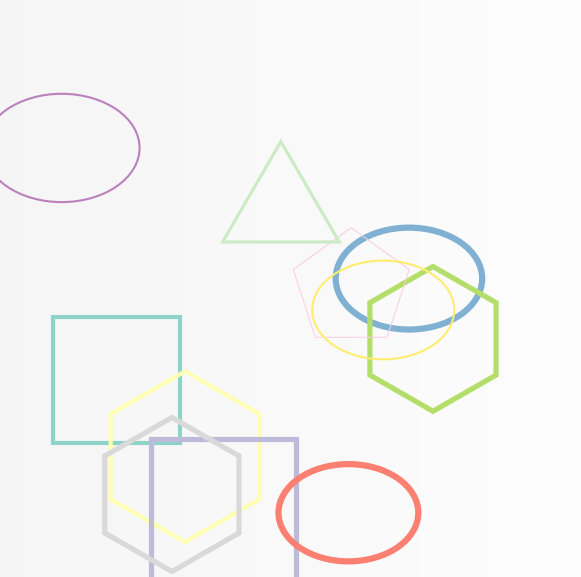[{"shape": "square", "thickness": 2, "radius": 0.55, "center": [0.2, 0.341]}, {"shape": "hexagon", "thickness": 2, "radius": 0.74, "center": [0.318, 0.208]}, {"shape": "square", "thickness": 2.5, "radius": 0.62, "center": [0.384, 0.115]}, {"shape": "oval", "thickness": 3, "radius": 0.6, "center": [0.599, 0.111]}, {"shape": "oval", "thickness": 3, "radius": 0.63, "center": [0.704, 0.517]}, {"shape": "hexagon", "thickness": 2.5, "radius": 0.63, "center": [0.745, 0.412]}, {"shape": "pentagon", "thickness": 0.5, "radius": 0.52, "center": [0.604, 0.5]}, {"shape": "hexagon", "thickness": 2.5, "radius": 0.67, "center": [0.296, 0.143]}, {"shape": "oval", "thickness": 1, "radius": 0.67, "center": [0.106, 0.743]}, {"shape": "triangle", "thickness": 1.5, "radius": 0.58, "center": [0.483, 0.638]}, {"shape": "oval", "thickness": 1, "radius": 0.61, "center": [0.659, 0.462]}]